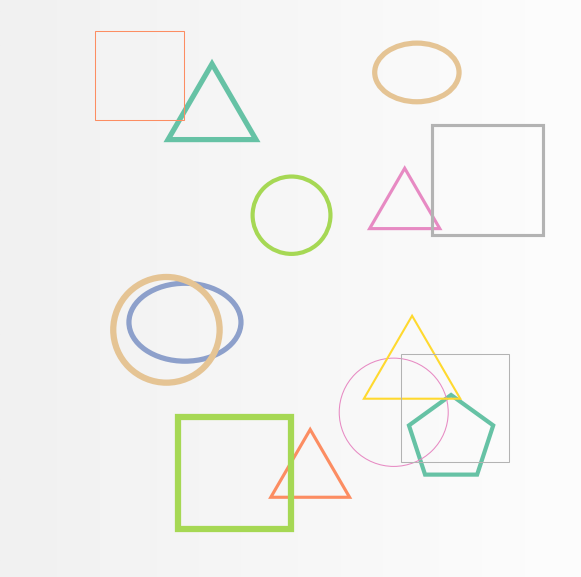[{"shape": "pentagon", "thickness": 2, "radius": 0.38, "center": [0.776, 0.239]}, {"shape": "triangle", "thickness": 2.5, "radius": 0.44, "center": [0.365, 0.801]}, {"shape": "triangle", "thickness": 1.5, "radius": 0.39, "center": [0.534, 0.177]}, {"shape": "square", "thickness": 0.5, "radius": 0.39, "center": [0.24, 0.868]}, {"shape": "oval", "thickness": 2.5, "radius": 0.48, "center": [0.318, 0.441]}, {"shape": "circle", "thickness": 0.5, "radius": 0.47, "center": [0.677, 0.285]}, {"shape": "triangle", "thickness": 1.5, "radius": 0.35, "center": [0.696, 0.638]}, {"shape": "square", "thickness": 3, "radius": 0.49, "center": [0.404, 0.18]}, {"shape": "circle", "thickness": 2, "radius": 0.33, "center": [0.502, 0.626]}, {"shape": "triangle", "thickness": 1, "radius": 0.48, "center": [0.709, 0.357]}, {"shape": "oval", "thickness": 2.5, "radius": 0.36, "center": [0.717, 0.874]}, {"shape": "circle", "thickness": 3, "radius": 0.46, "center": [0.286, 0.428]}, {"shape": "square", "thickness": 1.5, "radius": 0.48, "center": [0.839, 0.688]}, {"shape": "square", "thickness": 0.5, "radius": 0.46, "center": [0.783, 0.293]}]